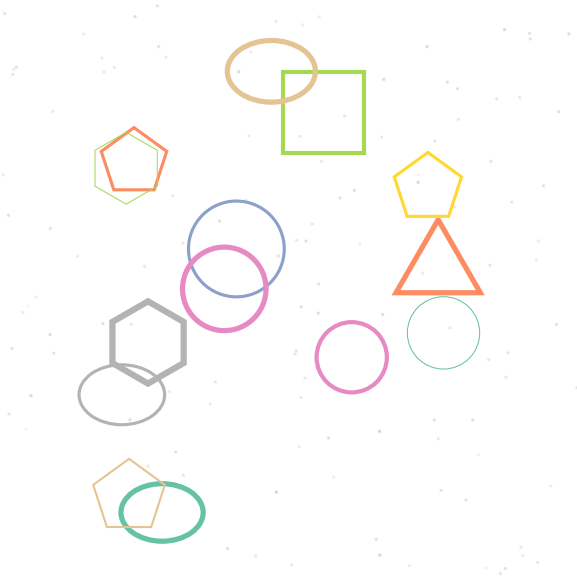[{"shape": "circle", "thickness": 0.5, "radius": 0.31, "center": [0.768, 0.423]}, {"shape": "oval", "thickness": 2.5, "radius": 0.36, "center": [0.281, 0.112]}, {"shape": "pentagon", "thickness": 1.5, "radius": 0.3, "center": [0.232, 0.719]}, {"shape": "triangle", "thickness": 2.5, "radius": 0.42, "center": [0.759, 0.534]}, {"shape": "circle", "thickness": 1.5, "radius": 0.41, "center": [0.409, 0.568]}, {"shape": "circle", "thickness": 2.5, "radius": 0.36, "center": [0.388, 0.499]}, {"shape": "circle", "thickness": 2, "radius": 0.3, "center": [0.609, 0.38]}, {"shape": "square", "thickness": 2, "radius": 0.35, "center": [0.56, 0.805]}, {"shape": "hexagon", "thickness": 0.5, "radius": 0.31, "center": [0.218, 0.708]}, {"shape": "pentagon", "thickness": 1.5, "radius": 0.31, "center": [0.741, 0.674]}, {"shape": "pentagon", "thickness": 1, "radius": 0.33, "center": [0.223, 0.139]}, {"shape": "oval", "thickness": 2.5, "radius": 0.38, "center": [0.47, 0.876]}, {"shape": "oval", "thickness": 1.5, "radius": 0.37, "center": [0.211, 0.316]}, {"shape": "hexagon", "thickness": 3, "radius": 0.36, "center": [0.256, 0.406]}]